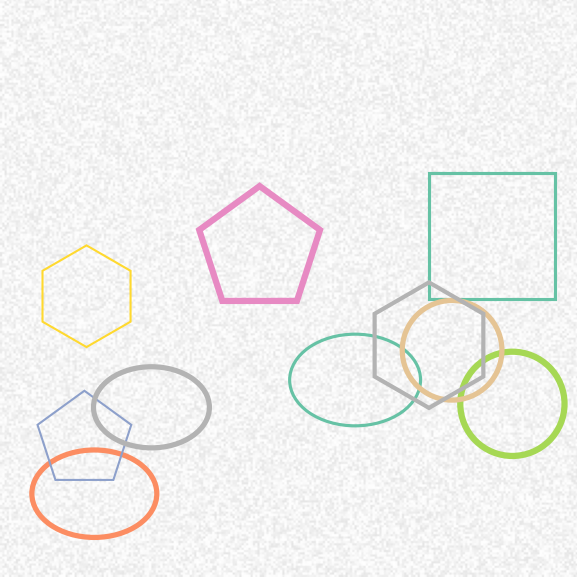[{"shape": "oval", "thickness": 1.5, "radius": 0.57, "center": [0.615, 0.341]}, {"shape": "square", "thickness": 1.5, "radius": 0.54, "center": [0.851, 0.591]}, {"shape": "oval", "thickness": 2.5, "radius": 0.54, "center": [0.163, 0.144]}, {"shape": "pentagon", "thickness": 1, "radius": 0.43, "center": [0.146, 0.237]}, {"shape": "pentagon", "thickness": 3, "radius": 0.55, "center": [0.45, 0.567]}, {"shape": "circle", "thickness": 3, "radius": 0.45, "center": [0.887, 0.3]}, {"shape": "hexagon", "thickness": 1, "radius": 0.44, "center": [0.15, 0.486]}, {"shape": "circle", "thickness": 2.5, "radius": 0.43, "center": [0.783, 0.393]}, {"shape": "hexagon", "thickness": 2, "radius": 0.54, "center": [0.743, 0.401]}, {"shape": "oval", "thickness": 2.5, "radius": 0.5, "center": [0.262, 0.294]}]